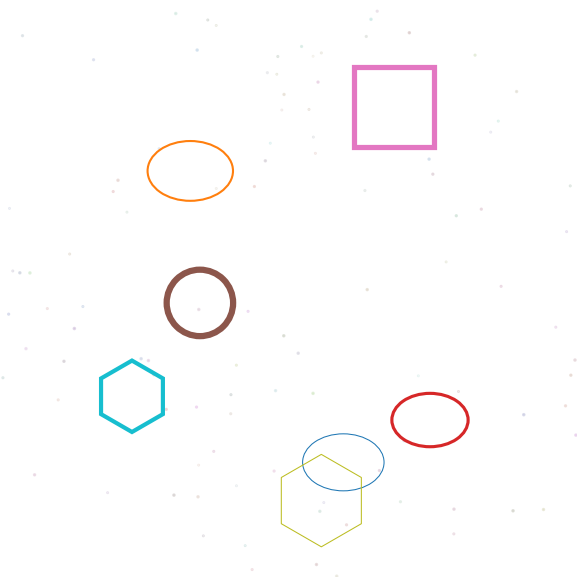[{"shape": "oval", "thickness": 0.5, "radius": 0.35, "center": [0.595, 0.199]}, {"shape": "oval", "thickness": 1, "radius": 0.37, "center": [0.329, 0.703]}, {"shape": "oval", "thickness": 1.5, "radius": 0.33, "center": [0.745, 0.272]}, {"shape": "circle", "thickness": 3, "radius": 0.29, "center": [0.346, 0.475]}, {"shape": "square", "thickness": 2.5, "radius": 0.35, "center": [0.682, 0.813]}, {"shape": "hexagon", "thickness": 0.5, "radius": 0.4, "center": [0.556, 0.132]}, {"shape": "hexagon", "thickness": 2, "radius": 0.31, "center": [0.229, 0.313]}]